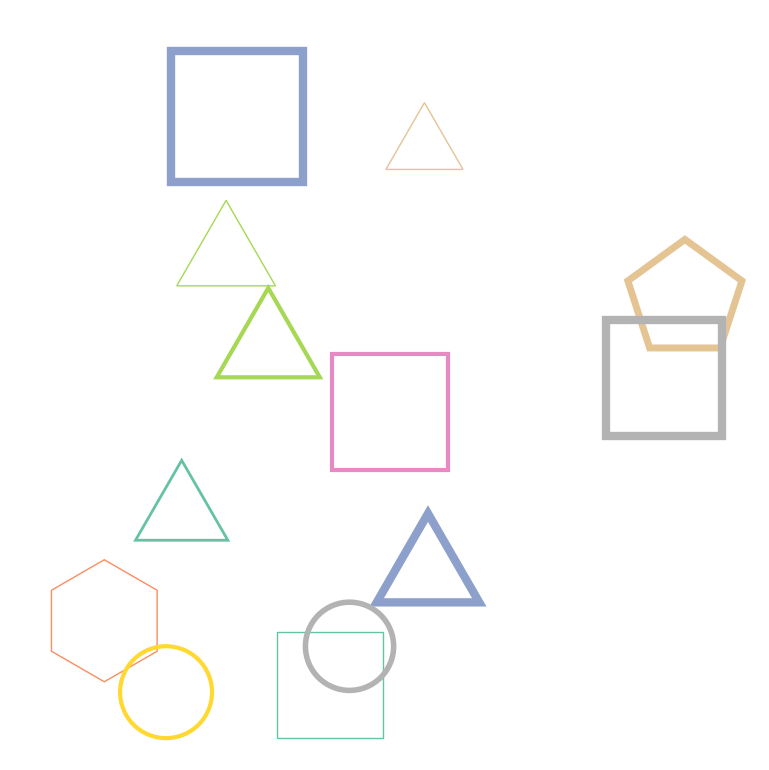[{"shape": "triangle", "thickness": 1, "radius": 0.35, "center": [0.236, 0.333]}, {"shape": "square", "thickness": 0.5, "radius": 0.34, "center": [0.429, 0.11]}, {"shape": "hexagon", "thickness": 0.5, "radius": 0.4, "center": [0.135, 0.194]}, {"shape": "triangle", "thickness": 3, "radius": 0.38, "center": [0.556, 0.256]}, {"shape": "square", "thickness": 3, "radius": 0.43, "center": [0.308, 0.849]}, {"shape": "square", "thickness": 1.5, "radius": 0.38, "center": [0.506, 0.465]}, {"shape": "triangle", "thickness": 1.5, "radius": 0.39, "center": [0.348, 0.549]}, {"shape": "triangle", "thickness": 0.5, "radius": 0.37, "center": [0.294, 0.666]}, {"shape": "circle", "thickness": 1.5, "radius": 0.3, "center": [0.216, 0.101]}, {"shape": "pentagon", "thickness": 2.5, "radius": 0.39, "center": [0.889, 0.611]}, {"shape": "triangle", "thickness": 0.5, "radius": 0.29, "center": [0.551, 0.809]}, {"shape": "circle", "thickness": 2, "radius": 0.29, "center": [0.454, 0.161]}, {"shape": "square", "thickness": 3, "radius": 0.38, "center": [0.863, 0.509]}]